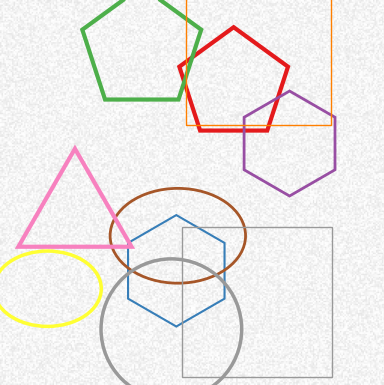[{"shape": "pentagon", "thickness": 3, "radius": 0.74, "center": [0.607, 0.781]}, {"shape": "hexagon", "thickness": 1.5, "radius": 0.72, "center": [0.458, 0.297]}, {"shape": "pentagon", "thickness": 3, "radius": 0.81, "center": [0.368, 0.873]}, {"shape": "hexagon", "thickness": 2, "radius": 0.68, "center": [0.752, 0.627]}, {"shape": "square", "thickness": 1, "radius": 0.95, "center": [0.671, 0.863]}, {"shape": "oval", "thickness": 2.5, "radius": 0.7, "center": [0.123, 0.25]}, {"shape": "oval", "thickness": 2, "radius": 0.88, "center": [0.462, 0.388]}, {"shape": "triangle", "thickness": 3, "radius": 0.85, "center": [0.195, 0.444]}, {"shape": "square", "thickness": 1, "radius": 0.97, "center": [0.668, 0.217]}, {"shape": "circle", "thickness": 2.5, "radius": 0.91, "center": [0.445, 0.145]}]